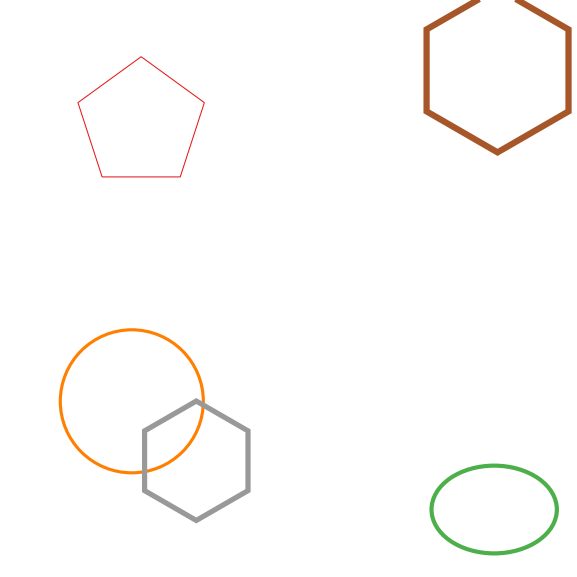[{"shape": "pentagon", "thickness": 0.5, "radius": 0.58, "center": [0.244, 0.786]}, {"shape": "oval", "thickness": 2, "radius": 0.54, "center": [0.856, 0.117]}, {"shape": "circle", "thickness": 1.5, "radius": 0.62, "center": [0.228, 0.304]}, {"shape": "hexagon", "thickness": 3, "radius": 0.71, "center": [0.862, 0.877]}, {"shape": "hexagon", "thickness": 2.5, "radius": 0.52, "center": [0.34, 0.201]}]